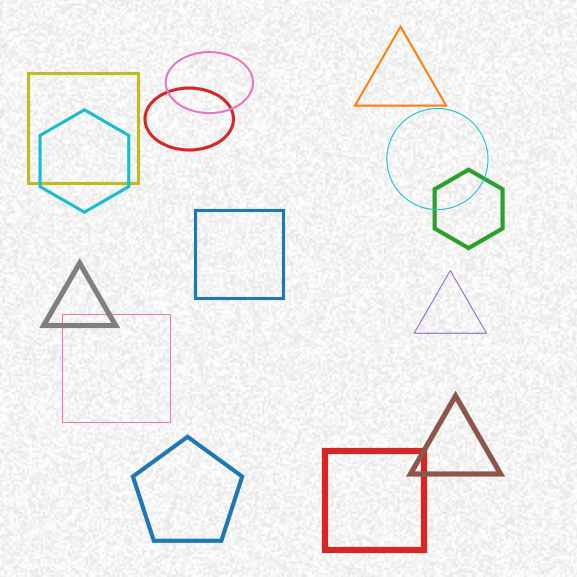[{"shape": "square", "thickness": 1.5, "radius": 0.38, "center": [0.414, 0.559]}, {"shape": "pentagon", "thickness": 2, "radius": 0.5, "center": [0.325, 0.143]}, {"shape": "triangle", "thickness": 1, "radius": 0.46, "center": [0.694, 0.862]}, {"shape": "hexagon", "thickness": 2, "radius": 0.34, "center": [0.811, 0.637]}, {"shape": "square", "thickness": 3, "radius": 0.43, "center": [0.648, 0.133]}, {"shape": "oval", "thickness": 1.5, "radius": 0.38, "center": [0.328, 0.793]}, {"shape": "triangle", "thickness": 0.5, "radius": 0.36, "center": [0.78, 0.458]}, {"shape": "triangle", "thickness": 2.5, "radius": 0.45, "center": [0.789, 0.223]}, {"shape": "oval", "thickness": 1, "radius": 0.38, "center": [0.363, 0.856]}, {"shape": "square", "thickness": 0.5, "radius": 0.47, "center": [0.201, 0.361]}, {"shape": "triangle", "thickness": 2.5, "radius": 0.36, "center": [0.138, 0.472]}, {"shape": "square", "thickness": 1.5, "radius": 0.48, "center": [0.144, 0.778]}, {"shape": "circle", "thickness": 0.5, "radius": 0.44, "center": [0.757, 0.724]}, {"shape": "hexagon", "thickness": 1.5, "radius": 0.44, "center": [0.146, 0.72]}]